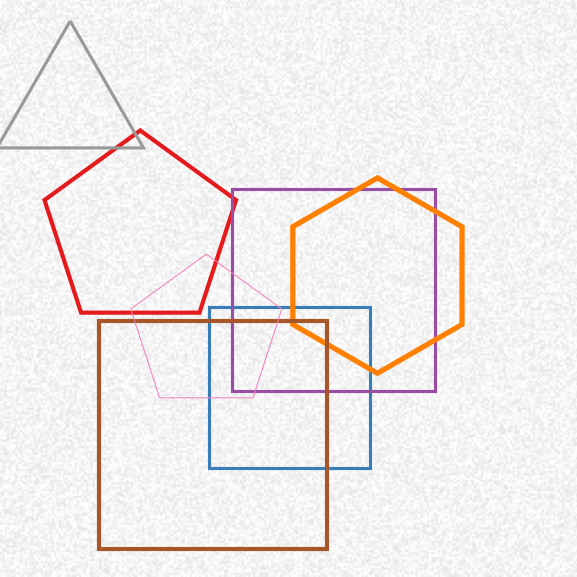[{"shape": "pentagon", "thickness": 2, "radius": 0.87, "center": [0.243, 0.599]}, {"shape": "square", "thickness": 1.5, "radius": 0.7, "center": [0.501, 0.328]}, {"shape": "square", "thickness": 1.5, "radius": 0.88, "center": [0.577, 0.497]}, {"shape": "hexagon", "thickness": 2.5, "radius": 0.85, "center": [0.654, 0.522]}, {"shape": "square", "thickness": 2, "radius": 0.99, "center": [0.369, 0.246]}, {"shape": "pentagon", "thickness": 0.5, "radius": 0.69, "center": [0.357, 0.422]}, {"shape": "triangle", "thickness": 1.5, "radius": 0.73, "center": [0.122, 0.816]}]